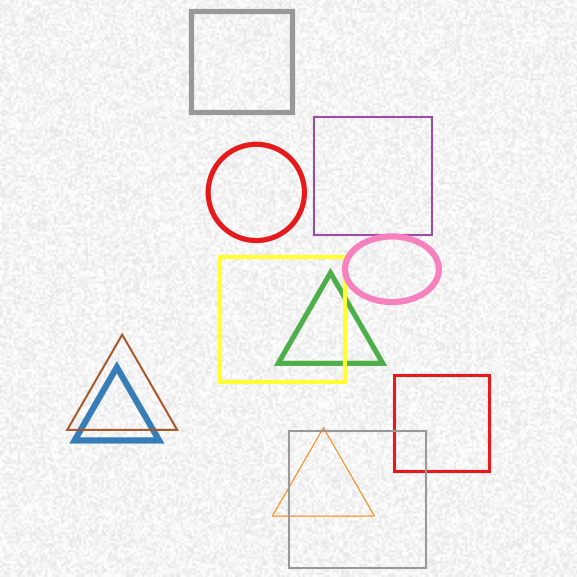[{"shape": "circle", "thickness": 2.5, "radius": 0.42, "center": [0.444, 0.666]}, {"shape": "square", "thickness": 1.5, "radius": 0.41, "center": [0.765, 0.267]}, {"shape": "triangle", "thickness": 3, "radius": 0.42, "center": [0.202, 0.279]}, {"shape": "triangle", "thickness": 2.5, "radius": 0.52, "center": [0.572, 0.422]}, {"shape": "square", "thickness": 1, "radius": 0.51, "center": [0.646, 0.694]}, {"shape": "triangle", "thickness": 0.5, "radius": 0.51, "center": [0.56, 0.156]}, {"shape": "square", "thickness": 2, "radius": 0.54, "center": [0.49, 0.446]}, {"shape": "triangle", "thickness": 1, "radius": 0.55, "center": [0.212, 0.31]}, {"shape": "oval", "thickness": 3, "radius": 0.41, "center": [0.679, 0.533]}, {"shape": "square", "thickness": 2.5, "radius": 0.44, "center": [0.419, 0.893]}, {"shape": "square", "thickness": 1, "radius": 0.59, "center": [0.619, 0.135]}]